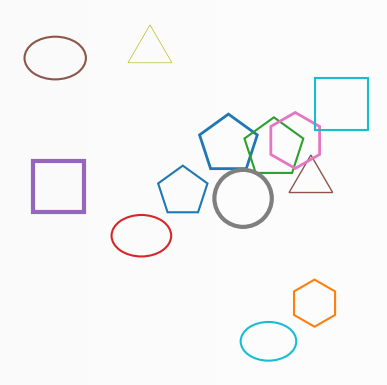[{"shape": "pentagon", "thickness": 2, "radius": 0.39, "center": [0.589, 0.625]}, {"shape": "pentagon", "thickness": 1.5, "radius": 0.33, "center": [0.472, 0.503]}, {"shape": "hexagon", "thickness": 1.5, "radius": 0.31, "center": [0.812, 0.213]}, {"shape": "pentagon", "thickness": 1.5, "radius": 0.4, "center": [0.707, 0.615]}, {"shape": "oval", "thickness": 1.5, "radius": 0.38, "center": [0.365, 0.388]}, {"shape": "square", "thickness": 3, "radius": 0.33, "center": [0.15, 0.515]}, {"shape": "oval", "thickness": 1.5, "radius": 0.4, "center": [0.142, 0.849]}, {"shape": "triangle", "thickness": 1, "radius": 0.32, "center": [0.802, 0.532]}, {"shape": "hexagon", "thickness": 2, "radius": 0.36, "center": [0.762, 0.635]}, {"shape": "circle", "thickness": 3, "radius": 0.37, "center": [0.627, 0.485]}, {"shape": "triangle", "thickness": 0.5, "radius": 0.33, "center": [0.387, 0.87]}, {"shape": "oval", "thickness": 1.5, "radius": 0.36, "center": [0.693, 0.113]}, {"shape": "square", "thickness": 1.5, "radius": 0.34, "center": [0.882, 0.73]}]